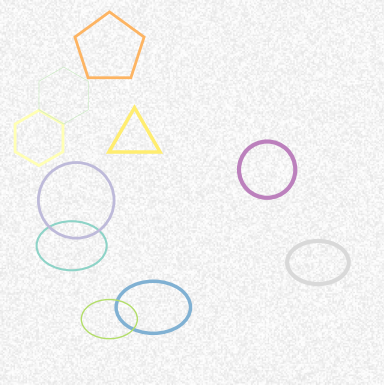[{"shape": "oval", "thickness": 1.5, "radius": 0.45, "center": [0.186, 0.362]}, {"shape": "hexagon", "thickness": 2, "radius": 0.36, "center": [0.101, 0.642]}, {"shape": "circle", "thickness": 2, "radius": 0.49, "center": [0.198, 0.48]}, {"shape": "oval", "thickness": 2.5, "radius": 0.48, "center": [0.398, 0.202]}, {"shape": "pentagon", "thickness": 2, "radius": 0.47, "center": [0.284, 0.875]}, {"shape": "oval", "thickness": 1, "radius": 0.36, "center": [0.284, 0.171]}, {"shape": "oval", "thickness": 3, "radius": 0.4, "center": [0.826, 0.318]}, {"shape": "circle", "thickness": 3, "radius": 0.37, "center": [0.694, 0.559]}, {"shape": "hexagon", "thickness": 0.5, "radius": 0.37, "center": [0.165, 0.752]}, {"shape": "triangle", "thickness": 2.5, "radius": 0.38, "center": [0.349, 0.644]}]